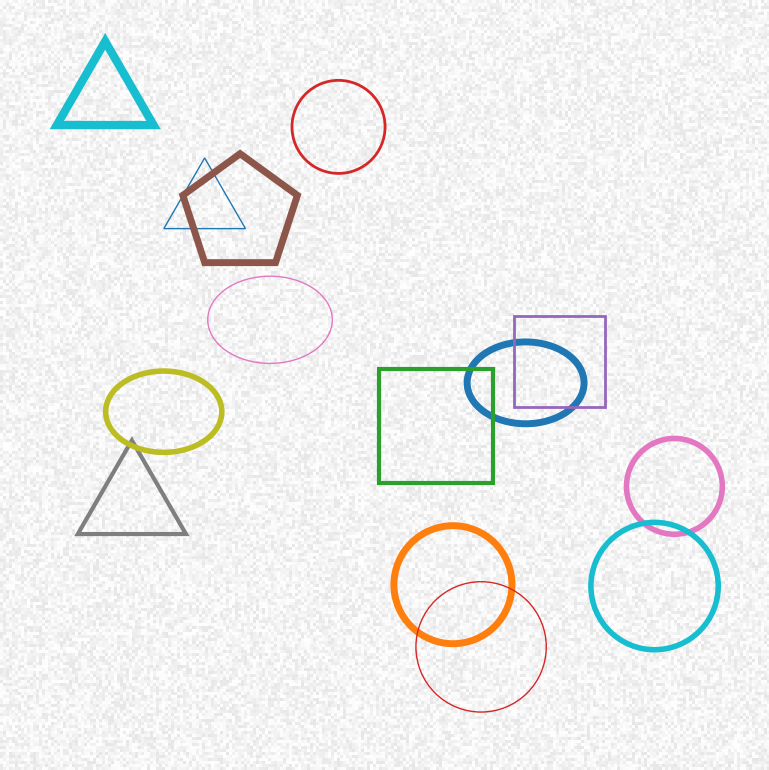[{"shape": "oval", "thickness": 2.5, "radius": 0.38, "center": [0.683, 0.503]}, {"shape": "triangle", "thickness": 0.5, "radius": 0.31, "center": [0.266, 0.734]}, {"shape": "circle", "thickness": 2.5, "radius": 0.38, "center": [0.588, 0.241]}, {"shape": "square", "thickness": 1.5, "radius": 0.37, "center": [0.566, 0.447]}, {"shape": "circle", "thickness": 1, "radius": 0.3, "center": [0.44, 0.835]}, {"shape": "circle", "thickness": 0.5, "radius": 0.42, "center": [0.625, 0.16]}, {"shape": "square", "thickness": 1, "radius": 0.3, "center": [0.727, 0.53]}, {"shape": "pentagon", "thickness": 2.5, "radius": 0.39, "center": [0.312, 0.722]}, {"shape": "circle", "thickness": 2, "radius": 0.31, "center": [0.876, 0.368]}, {"shape": "oval", "thickness": 0.5, "radius": 0.4, "center": [0.351, 0.585]}, {"shape": "triangle", "thickness": 1.5, "radius": 0.41, "center": [0.171, 0.347]}, {"shape": "oval", "thickness": 2, "radius": 0.38, "center": [0.213, 0.465]}, {"shape": "triangle", "thickness": 3, "radius": 0.36, "center": [0.137, 0.874]}, {"shape": "circle", "thickness": 2, "radius": 0.41, "center": [0.85, 0.239]}]